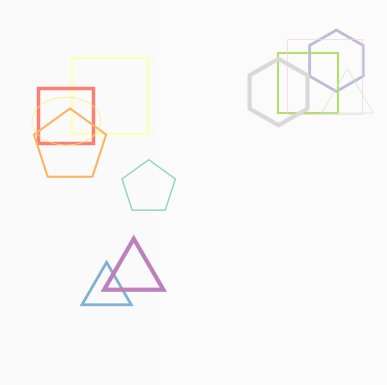[{"shape": "pentagon", "thickness": 1, "radius": 0.36, "center": [0.384, 0.513]}, {"shape": "square", "thickness": 1.5, "radius": 0.49, "center": [0.283, 0.75]}, {"shape": "hexagon", "thickness": 2, "radius": 0.4, "center": [0.868, 0.842]}, {"shape": "square", "thickness": 2.5, "radius": 0.35, "center": [0.17, 0.7]}, {"shape": "triangle", "thickness": 2, "radius": 0.37, "center": [0.275, 0.245]}, {"shape": "pentagon", "thickness": 1.5, "radius": 0.49, "center": [0.181, 0.62]}, {"shape": "square", "thickness": 1.5, "radius": 0.39, "center": [0.795, 0.785]}, {"shape": "square", "thickness": 0.5, "radius": 0.48, "center": [0.837, 0.801]}, {"shape": "hexagon", "thickness": 3, "radius": 0.43, "center": [0.719, 0.761]}, {"shape": "triangle", "thickness": 3, "radius": 0.44, "center": [0.345, 0.292]}, {"shape": "triangle", "thickness": 0.5, "radius": 0.38, "center": [0.897, 0.745]}, {"shape": "oval", "thickness": 0.5, "radius": 0.44, "center": [0.171, 0.685]}]